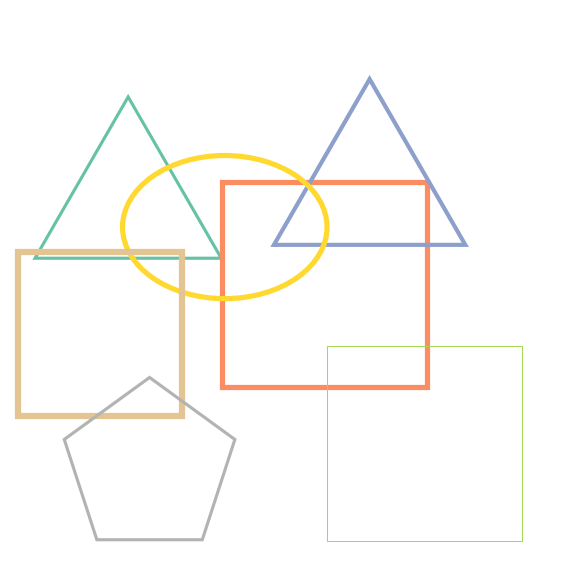[{"shape": "triangle", "thickness": 1.5, "radius": 0.93, "center": [0.222, 0.645]}, {"shape": "square", "thickness": 2.5, "radius": 0.89, "center": [0.561, 0.506]}, {"shape": "triangle", "thickness": 2, "radius": 0.96, "center": [0.64, 0.671]}, {"shape": "square", "thickness": 0.5, "radius": 0.85, "center": [0.735, 0.231]}, {"shape": "oval", "thickness": 2.5, "radius": 0.89, "center": [0.389, 0.606]}, {"shape": "square", "thickness": 3, "radius": 0.71, "center": [0.173, 0.421]}, {"shape": "pentagon", "thickness": 1.5, "radius": 0.78, "center": [0.259, 0.19]}]